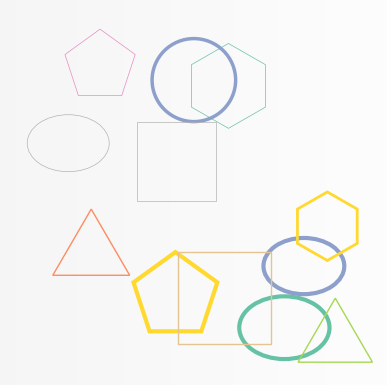[{"shape": "hexagon", "thickness": 0.5, "radius": 0.55, "center": [0.59, 0.777]}, {"shape": "oval", "thickness": 3, "radius": 0.58, "center": [0.734, 0.149]}, {"shape": "triangle", "thickness": 1, "radius": 0.57, "center": [0.235, 0.342]}, {"shape": "oval", "thickness": 3, "radius": 0.52, "center": [0.784, 0.309]}, {"shape": "circle", "thickness": 2.5, "radius": 0.54, "center": [0.5, 0.792]}, {"shape": "pentagon", "thickness": 0.5, "radius": 0.48, "center": [0.258, 0.829]}, {"shape": "triangle", "thickness": 1, "radius": 0.55, "center": [0.865, 0.115]}, {"shape": "hexagon", "thickness": 2, "radius": 0.45, "center": [0.845, 0.412]}, {"shape": "pentagon", "thickness": 3, "radius": 0.57, "center": [0.453, 0.231]}, {"shape": "square", "thickness": 1, "radius": 0.6, "center": [0.579, 0.227]}, {"shape": "square", "thickness": 0.5, "radius": 0.51, "center": [0.455, 0.58]}, {"shape": "oval", "thickness": 0.5, "radius": 0.53, "center": [0.176, 0.628]}]